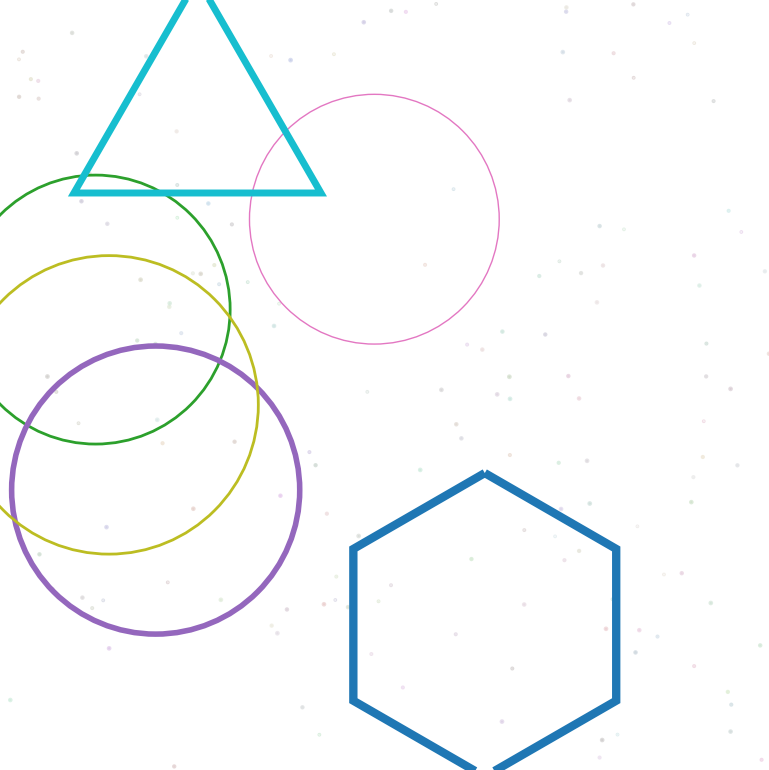[{"shape": "hexagon", "thickness": 3, "radius": 0.99, "center": [0.63, 0.189]}, {"shape": "circle", "thickness": 1, "radius": 0.87, "center": [0.124, 0.598]}, {"shape": "circle", "thickness": 2, "radius": 0.94, "center": [0.202, 0.364]}, {"shape": "circle", "thickness": 0.5, "radius": 0.81, "center": [0.486, 0.715]}, {"shape": "circle", "thickness": 1, "radius": 0.97, "center": [0.142, 0.474]}, {"shape": "triangle", "thickness": 2.5, "radius": 0.93, "center": [0.256, 0.842]}]